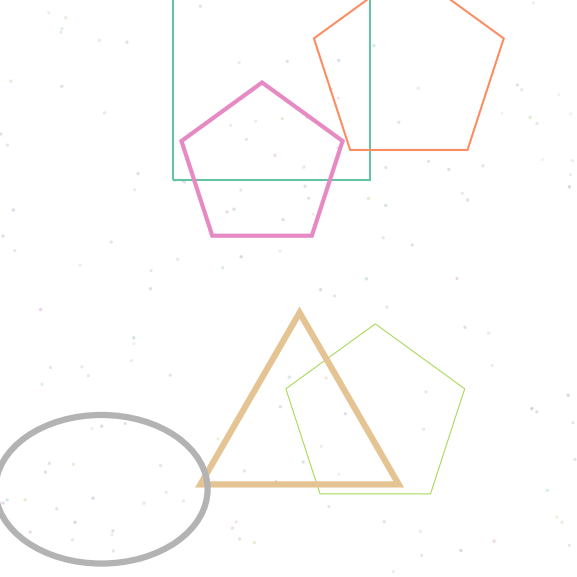[{"shape": "square", "thickness": 1, "radius": 0.85, "center": [0.47, 0.858]}, {"shape": "pentagon", "thickness": 1, "radius": 0.86, "center": [0.708, 0.879]}, {"shape": "pentagon", "thickness": 2, "radius": 0.73, "center": [0.454, 0.71]}, {"shape": "pentagon", "thickness": 0.5, "radius": 0.81, "center": [0.65, 0.276]}, {"shape": "triangle", "thickness": 3, "radius": 0.99, "center": [0.519, 0.259]}, {"shape": "oval", "thickness": 3, "radius": 0.92, "center": [0.176, 0.152]}]